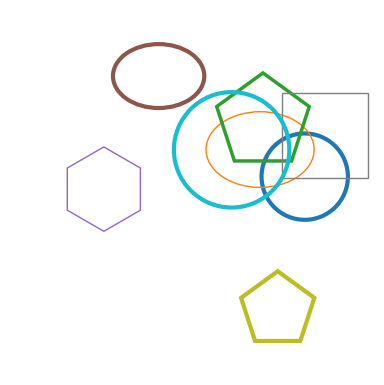[{"shape": "circle", "thickness": 3, "radius": 0.56, "center": [0.791, 0.541]}, {"shape": "oval", "thickness": 1, "radius": 0.7, "center": [0.676, 0.612]}, {"shape": "pentagon", "thickness": 2.5, "radius": 0.63, "center": [0.683, 0.684]}, {"shape": "hexagon", "thickness": 1, "radius": 0.55, "center": [0.27, 0.509]}, {"shape": "oval", "thickness": 3, "radius": 0.59, "center": [0.412, 0.802]}, {"shape": "square", "thickness": 1, "radius": 0.56, "center": [0.844, 0.648]}, {"shape": "pentagon", "thickness": 3, "radius": 0.5, "center": [0.721, 0.195]}, {"shape": "circle", "thickness": 3, "radius": 0.75, "center": [0.602, 0.611]}]